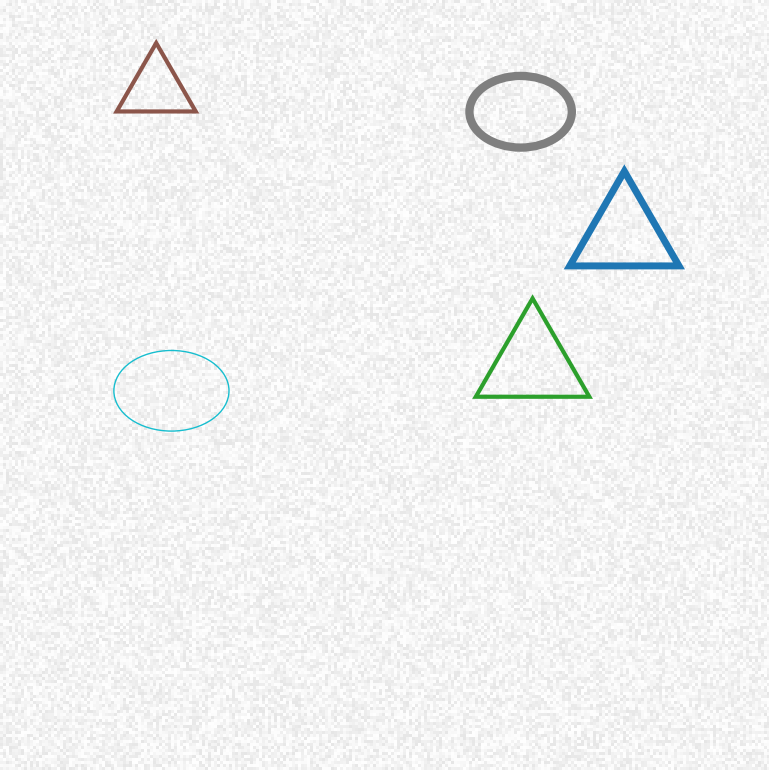[{"shape": "triangle", "thickness": 2.5, "radius": 0.41, "center": [0.811, 0.696]}, {"shape": "triangle", "thickness": 1.5, "radius": 0.43, "center": [0.692, 0.527]}, {"shape": "triangle", "thickness": 1.5, "radius": 0.3, "center": [0.203, 0.885]}, {"shape": "oval", "thickness": 3, "radius": 0.33, "center": [0.676, 0.855]}, {"shape": "oval", "thickness": 0.5, "radius": 0.37, "center": [0.223, 0.492]}]